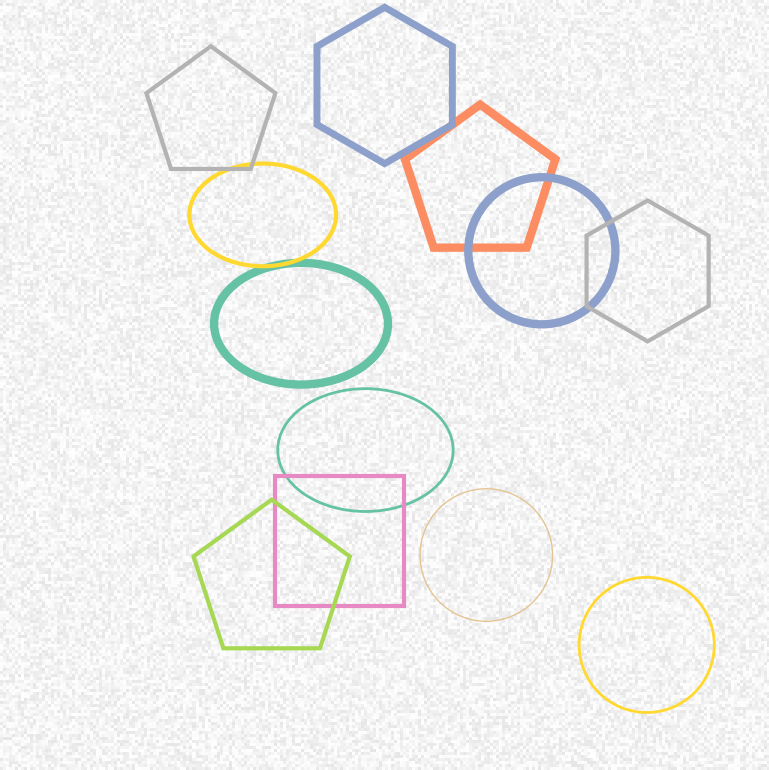[{"shape": "oval", "thickness": 1, "radius": 0.57, "center": [0.475, 0.415]}, {"shape": "oval", "thickness": 3, "radius": 0.56, "center": [0.391, 0.58]}, {"shape": "pentagon", "thickness": 3, "radius": 0.51, "center": [0.624, 0.761]}, {"shape": "hexagon", "thickness": 2.5, "radius": 0.51, "center": [0.5, 0.889]}, {"shape": "circle", "thickness": 3, "radius": 0.48, "center": [0.704, 0.674]}, {"shape": "square", "thickness": 1.5, "radius": 0.42, "center": [0.441, 0.297]}, {"shape": "pentagon", "thickness": 1.5, "radius": 0.53, "center": [0.353, 0.244]}, {"shape": "oval", "thickness": 1.5, "radius": 0.48, "center": [0.341, 0.721]}, {"shape": "circle", "thickness": 1, "radius": 0.44, "center": [0.84, 0.162]}, {"shape": "circle", "thickness": 0.5, "radius": 0.43, "center": [0.632, 0.279]}, {"shape": "pentagon", "thickness": 1.5, "radius": 0.44, "center": [0.274, 0.852]}, {"shape": "hexagon", "thickness": 1.5, "radius": 0.46, "center": [0.841, 0.648]}]